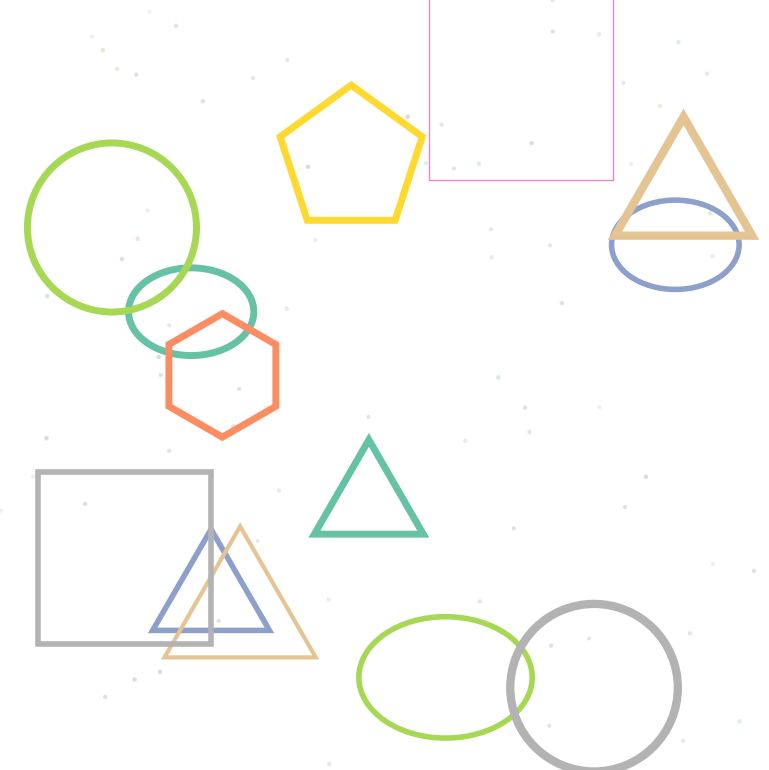[{"shape": "oval", "thickness": 2.5, "radius": 0.41, "center": [0.248, 0.595]}, {"shape": "triangle", "thickness": 2.5, "radius": 0.41, "center": [0.479, 0.347]}, {"shape": "hexagon", "thickness": 2.5, "radius": 0.4, "center": [0.289, 0.512]}, {"shape": "triangle", "thickness": 2, "radius": 0.44, "center": [0.274, 0.225]}, {"shape": "oval", "thickness": 2, "radius": 0.41, "center": [0.877, 0.682]}, {"shape": "square", "thickness": 0.5, "radius": 0.6, "center": [0.677, 0.887]}, {"shape": "oval", "thickness": 2, "radius": 0.56, "center": [0.579, 0.12]}, {"shape": "circle", "thickness": 2.5, "radius": 0.55, "center": [0.145, 0.705]}, {"shape": "pentagon", "thickness": 2.5, "radius": 0.49, "center": [0.456, 0.792]}, {"shape": "triangle", "thickness": 1.5, "radius": 0.57, "center": [0.312, 0.203]}, {"shape": "triangle", "thickness": 3, "radius": 0.51, "center": [0.888, 0.745]}, {"shape": "square", "thickness": 2, "radius": 0.56, "center": [0.161, 0.275]}, {"shape": "circle", "thickness": 3, "radius": 0.54, "center": [0.771, 0.107]}]